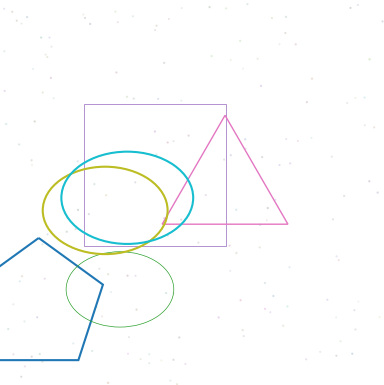[{"shape": "pentagon", "thickness": 1.5, "radius": 0.88, "center": [0.101, 0.206]}, {"shape": "oval", "thickness": 0.5, "radius": 0.7, "center": [0.312, 0.248]}, {"shape": "square", "thickness": 0.5, "radius": 0.92, "center": [0.402, 0.545]}, {"shape": "triangle", "thickness": 1, "radius": 0.94, "center": [0.585, 0.512]}, {"shape": "oval", "thickness": 1.5, "radius": 0.81, "center": [0.273, 0.453]}, {"shape": "oval", "thickness": 1.5, "radius": 0.86, "center": [0.331, 0.486]}]